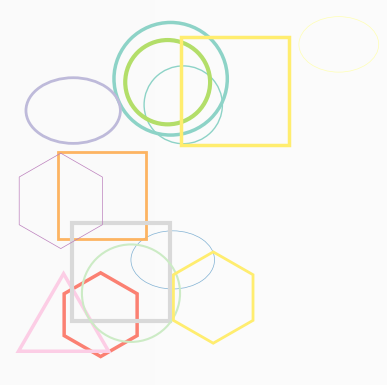[{"shape": "circle", "thickness": 2.5, "radius": 0.73, "center": [0.44, 0.795]}, {"shape": "circle", "thickness": 1, "radius": 0.51, "center": [0.473, 0.728]}, {"shape": "oval", "thickness": 0.5, "radius": 0.51, "center": [0.874, 0.885]}, {"shape": "oval", "thickness": 2, "radius": 0.61, "center": [0.189, 0.713]}, {"shape": "hexagon", "thickness": 2.5, "radius": 0.54, "center": [0.26, 0.183]}, {"shape": "oval", "thickness": 0.5, "radius": 0.54, "center": [0.446, 0.325]}, {"shape": "square", "thickness": 2, "radius": 0.56, "center": [0.264, 0.493]}, {"shape": "circle", "thickness": 3, "radius": 0.55, "center": [0.433, 0.787]}, {"shape": "triangle", "thickness": 2.5, "radius": 0.67, "center": [0.164, 0.155]}, {"shape": "square", "thickness": 3, "radius": 0.63, "center": [0.312, 0.294]}, {"shape": "hexagon", "thickness": 0.5, "radius": 0.62, "center": [0.157, 0.478]}, {"shape": "circle", "thickness": 1.5, "radius": 0.63, "center": [0.338, 0.238]}, {"shape": "hexagon", "thickness": 2, "radius": 0.59, "center": [0.55, 0.227]}, {"shape": "square", "thickness": 2.5, "radius": 0.7, "center": [0.606, 0.763]}]